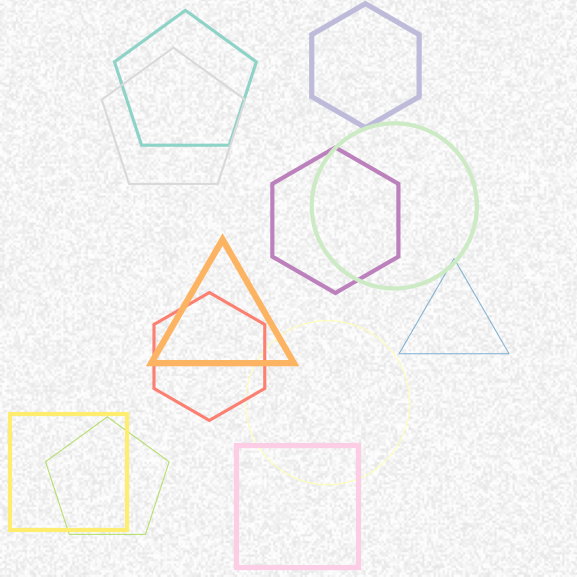[{"shape": "pentagon", "thickness": 1.5, "radius": 0.65, "center": [0.321, 0.852]}, {"shape": "circle", "thickness": 0.5, "radius": 0.71, "center": [0.567, 0.302]}, {"shape": "hexagon", "thickness": 2.5, "radius": 0.54, "center": [0.633, 0.885]}, {"shape": "hexagon", "thickness": 1.5, "radius": 0.55, "center": [0.363, 0.382]}, {"shape": "triangle", "thickness": 0.5, "radius": 0.55, "center": [0.786, 0.442]}, {"shape": "triangle", "thickness": 3, "radius": 0.71, "center": [0.385, 0.442]}, {"shape": "pentagon", "thickness": 0.5, "radius": 0.56, "center": [0.186, 0.165]}, {"shape": "square", "thickness": 2.5, "radius": 0.53, "center": [0.514, 0.123]}, {"shape": "pentagon", "thickness": 1, "radius": 0.65, "center": [0.3, 0.786]}, {"shape": "hexagon", "thickness": 2, "radius": 0.63, "center": [0.581, 0.618]}, {"shape": "circle", "thickness": 2, "radius": 0.71, "center": [0.683, 0.643]}, {"shape": "square", "thickness": 2, "radius": 0.5, "center": [0.118, 0.181]}]